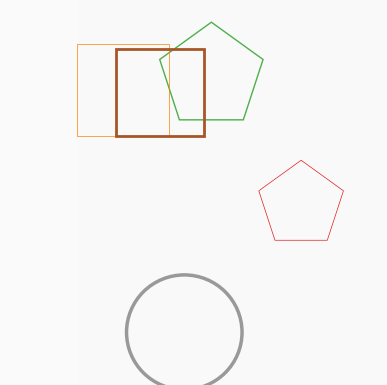[{"shape": "pentagon", "thickness": 0.5, "radius": 0.57, "center": [0.777, 0.469]}, {"shape": "pentagon", "thickness": 1, "radius": 0.7, "center": [0.545, 0.802]}, {"shape": "square", "thickness": 0.5, "radius": 0.59, "center": [0.318, 0.767]}, {"shape": "square", "thickness": 2, "radius": 0.56, "center": [0.413, 0.761]}, {"shape": "circle", "thickness": 2.5, "radius": 0.75, "center": [0.476, 0.137]}]